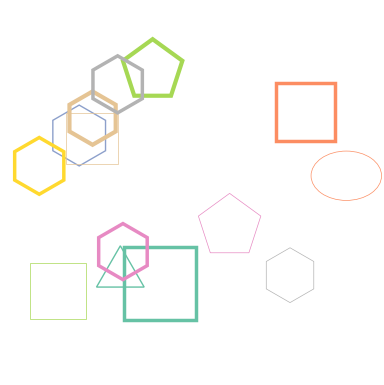[{"shape": "triangle", "thickness": 1, "radius": 0.36, "center": [0.313, 0.29]}, {"shape": "square", "thickness": 2.5, "radius": 0.47, "center": [0.416, 0.264]}, {"shape": "oval", "thickness": 0.5, "radius": 0.46, "center": [0.899, 0.544]}, {"shape": "square", "thickness": 2.5, "radius": 0.38, "center": [0.794, 0.71]}, {"shape": "hexagon", "thickness": 1, "radius": 0.4, "center": [0.206, 0.648]}, {"shape": "pentagon", "thickness": 0.5, "radius": 0.43, "center": [0.596, 0.412]}, {"shape": "hexagon", "thickness": 2.5, "radius": 0.36, "center": [0.319, 0.346]}, {"shape": "square", "thickness": 0.5, "radius": 0.36, "center": [0.151, 0.245]}, {"shape": "pentagon", "thickness": 3, "radius": 0.41, "center": [0.396, 0.817]}, {"shape": "hexagon", "thickness": 2.5, "radius": 0.37, "center": [0.102, 0.569]}, {"shape": "square", "thickness": 0.5, "radius": 0.34, "center": [0.239, 0.64]}, {"shape": "hexagon", "thickness": 3, "radius": 0.35, "center": [0.24, 0.693]}, {"shape": "hexagon", "thickness": 2.5, "radius": 0.37, "center": [0.306, 0.781]}, {"shape": "hexagon", "thickness": 0.5, "radius": 0.36, "center": [0.753, 0.285]}]